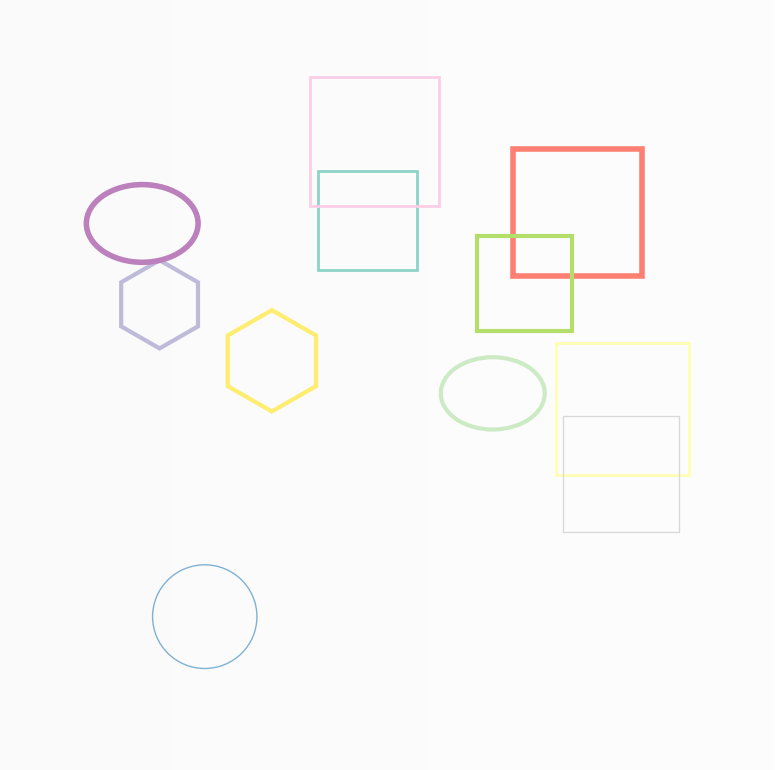[{"shape": "square", "thickness": 1, "radius": 0.32, "center": [0.474, 0.714]}, {"shape": "square", "thickness": 1, "radius": 0.43, "center": [0.803, 0.469]}, {"shape": "hexagon", "thickness": 1.5, "radius": 0.29, "center": [0.206, 0.605]}, {"shape": "square", "thickness": 2, "radius": 0.41, "center": [0.745, 0.724]}, {"shape": "circle", "thickness": 0.5, "radius": 0.34, "center": [0.264, 0.199]}, {"shape": "square", "thickness": 1.5, "radius": 0.31, "center": [0.677, 0.632]}, {"shape": "square", "thickness": 1, "radius": 0.42, "center": [0.483, 0.816]}, {"shape": "square", "thickness": 0.5, "radius": 0.38, "center": [0.801, 0.385]}, {"shape": "oval", "thickness": 2, "radius": 0.36, "center": [0.184, 0.71]}, {"shape": "oval", "thickness": 1.5, "radius": 0.34, "center": [0.636, 0.489]}, {"shape": "hexagon", "thickness": 1.5, "radius": 0.33, "center": [0.351, 0.531]}]